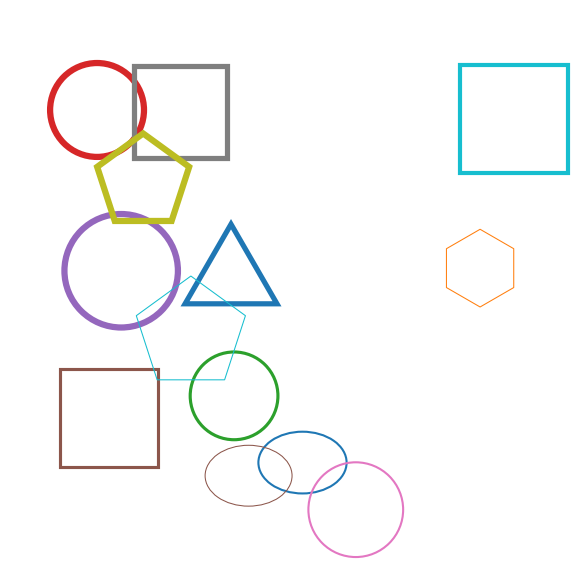[{"shape": "triangle", "thickness": 2.5, "radius": 0.46, "center": [0.4, 0.519]}, {"shape": "oval", "thickness": 1, "radius": 0.38, "center": [0.524, 0.198]}, {"shape": "hexagon", "thickness": 0.5, "radius": 0.34, "center": [0.831, 0.535]}, {"shape": "circle", "thickness": 1.5, "radius": 0.38, "center": [0.405, 0.314]}, {"shape": "circle", "thickness": 3, "radius": 0.41, "center": [0.168, 0.809]}, {"shape": "circle", "thickness": 3, "radius": 0.49, "center": [0.21, 0.53]}, {"shape": "square", "thickness": 1.5, "radius": 0.43, "center": [0.189, 0.275]}, {"shape": "oval", "thickness": 0.5, "radius": 0.38, "center": [0.43, 0.175]}, {"shape": "circle", "thickness": 1, "radius": 0.41, "center": [0.616, 0.117]}, {"shape": "square", "thickness": 2.5, "radius": 0.4, "center": [0.312, 0.805]}, {"shape": "pentagon", "thickness": 3, "radius": 0.42, "center": [0.248, 0.684]}, {"shape": "pentagon", "thickness": 0.5, "radius": 0.5, "center": [0.331, 0.422]}, {"shape": "square", "thickness": 2, "radius": 0.47, "center": [0.89, 0.793]}]